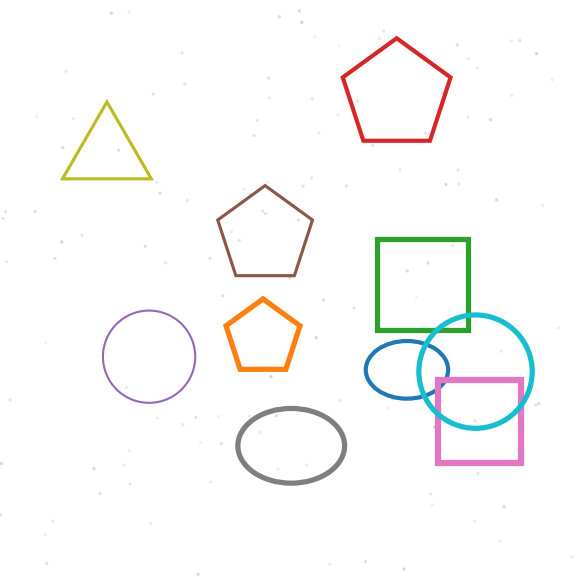[{"shape": "oval", "thickness": 2, "radius": 0.36, "center": [0.705, 0.359]}, {"shape": "pentagon", "thickness": 2.5, "radius": 0.34, "center": [0.455, 0.414]}, {"shape": "square", "thickness": 2.5, "radius": 0.39, "center": [0.732, 0.507]}, {"shape": "pentagon", "thickness": 2, "radius": 0.49, "center": [0.687, 0.835]}, {"shape": "circle", "thickness": 1, "radius": 0.4, "center": [0.258, 0.381]}, {"shape": "pentagon", "thickness": 1.5, "radius": 0.43, "center": [0.459, 0.592]}, {"shape": "square", "thickness": 3, "radius": 0.36, "center": [0.83, 0.269]}, {"shape": "oval", "thickness": 2.5, "radius": 0.46, "center": [0.504, 0.227]}, {"shape": "triangle", "thickness": 1.5, "radius": 0.44, "center": [0.185, 0.734]}, {"shape": "circle", "thickness": 2.5, "radius": 0.49, "center": [0.823, 0.356]}]